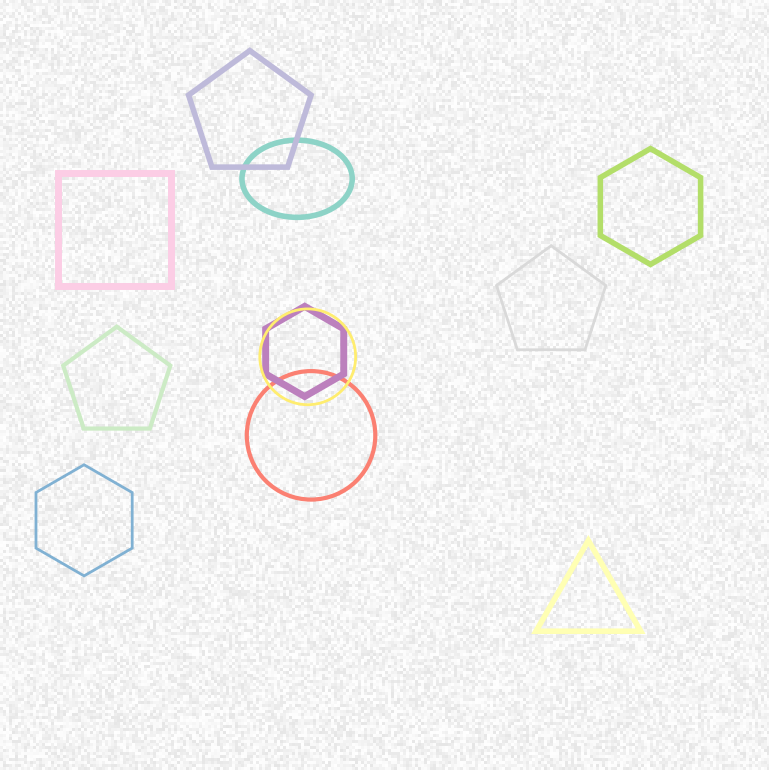[{"shape": "oval", "thickness": 2, "radius": 0.36, "center": [0.386, 0.768]}, {"shape": "triangle", "thickness": 2, "radius": 0.39, "center": [0.764, 0.22]}, {"shape": "pentagon", "thickness": 2, "radius": 0.42, "center": [0.324, 0.851]}, {"shape": "circle", "thickness": 1.5, "radius": 0.42, "center": [0.404, 0.435]}, {"shape": "hexagon", "thickness": 1, "radius": 0.36, "center": [0.109, 0.324]}, {"shape": "hexagon", "thickness": 2, "radius": 0.38, "center": [0.845, 0.732]}, {"shape": "square", "thickness": 2.5, "radius": 0.36, "center": [0.149, 0.702]}, {"shape": "pentagon", "thickness": 1, "radius": 0.37, "center": [0.716, 0.606]}, {"shape": "hexagon", "thickness": 2.5, "radius": 0.29, "center": [0.396, 0.544]}, {"shape": "pentagon", "thickness": 1.5, "radius": 0.37, "center": [0.152, 0.503]}, {"shape": "circle", "thickness": 1, "radius": 0.31, "center": [0.4, 0.537]}]